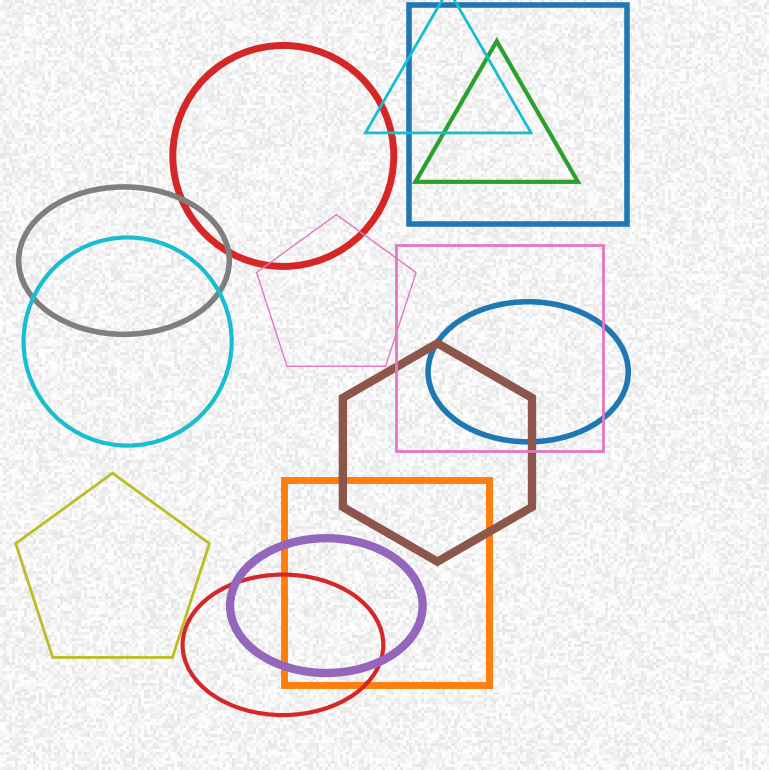[{"shape": "oval", "thickness": 2, "radius": 0.65, "center": [0.686, 0.517]}, {"shape": "square", "thickness": 2, "radius": 0.71, "center": [0.672, 0.851]}, {"shape": "square", "thickness": 2.5, "radius": 0.67, "center": [0.501, 0.244]}, {"shape": "triangle", "thickness": 1.5, "radius": 0.61, "center": [0.645, 0.825]}, {"shape": "oval", "thickness": 1.5, "radius": 0.65, "center": [0.367, 0.163]}, {"shape": "circle", "thickness": 2.5, "radius": 0.72, "center": [0.368, 0.797]}, {"shape": "oval", "thickness": 3, "radius": 0.63, "center": [0.424, 0.213]}, {"shape": "hexagon", "thickness": 3, "radius": 0.71, "center": [0.568, 0.412]}, {"shape": "pentagon", "thickness": 0.5, "radius": 0.54, "center": [0.437, 0.612]}, {"shape": "square", "thickness": 1, "radius": 0.67, "center": [0.649, 0.548]}, {"shape": "oval", "thickness": 2, "radius": 0.68, "center": [0.161, 0.662]}, {"shape": "pentagon", "thickness": 1, "radius": 0.66, "center": [0.146, 0.253]}, {"shape": "circle", "thickness": 1.5, "radius": 0.68, "center": [0.166, 0.556]}, {"shape": "triangle", "thickness": 1, "radius": 0.62, "center": [0.582, 0.89]}]